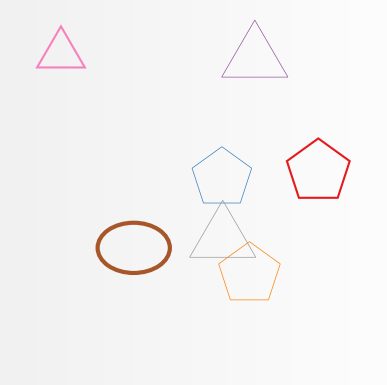[{"shape": "pentagon", "thickness": 1.5, "radius": 0.43, "center": [0.821, 0.555]}, {"shape": "pentagon", "thickness": 0.5, "radius": 0.4, "center": [0.573, 0.538]}, {"shape": "triangle", "thickness": 0.5, "radius": 0.49, "center": [0.657, 0.849]}, {"shape": "pentagon", "thickness": 0.5, "radius": 0.42, "center": [0.644, 0.289]}, {"shape": "oval", "thickness": 3, "radius": 0.47, "center": [0.345, 0.356]}, {"shape": "triangle", "thickness": 1.5, "radius": 0.36, "center": [0.157, 0.86]}, {"shape": "triangle", "thickness": 0.5, "radius": 0.49, "center": [0.575, 0.381]}]